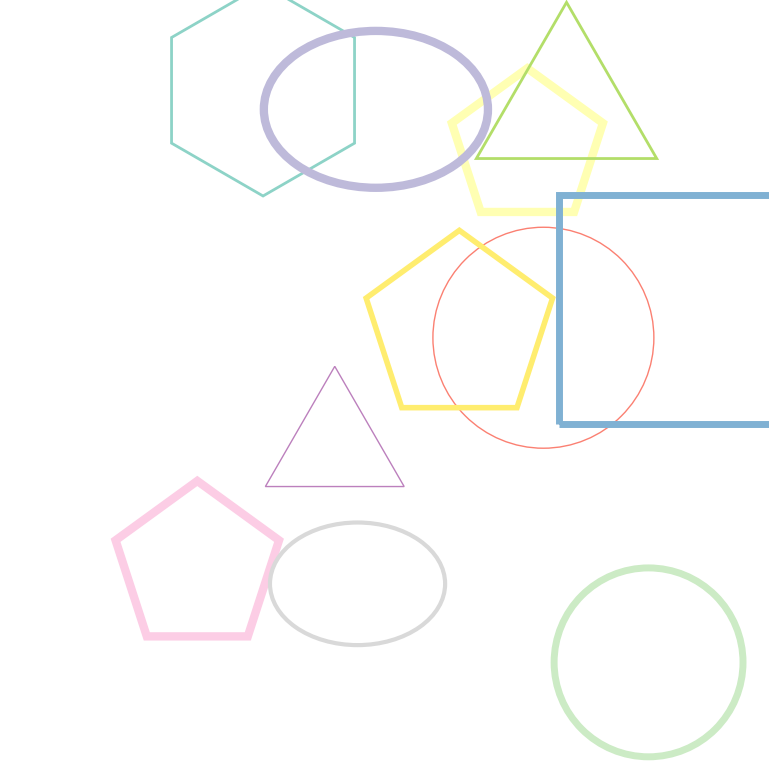[{"shape": "hexagon", "thickness": 1, "radius": 0.69, "center": [0.342, 0.883]}, {"shape": "pentagon", "thickness": 3, "radius": 0.52, "center": [0.685, 0.808]}, {"shape": "oval", "thickness": 3, "radius": 0.73, "center": [0.488, 0.858]}, {"shape": "circle", "thickness": 0.5, "radius": 0.72, "center": [0.706, 0.561]}, {"shape": "square", "thickness": 2.5, "radius": 0.75, "center": [0.875, 0.598]}, {"shape": "triangle", "thickness": 1, "radius": 0.68, "center": [0.736, 0.862]}, {"shape": "pentagon", "thickness": 3, "radius": 0.56, "center": [0.256, 0.264]}, {"shape": "oval", "thickness": 1.5, "radius": 0.57, "center": [0.464, 0.242]}, {"shape": "triangle", "thickness": 0.5, "radius": 0.52, "center": [0.435, 0.42]}, {"shape": "circle", "thickness": 2.5, "radius": 0.61, "center": [0.842, 0.14]}, {"shape": "pentagon", "thickness": 2, "radius": 0.64, "center": [0.597, 0.574]}]